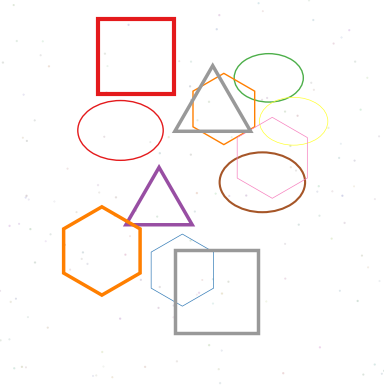[{"shape": "square", "thickness": 3, "radius": 0.49, "center": [0.353, 0.853]}, {"shape": "oval", "thickness": 1, "radius": 0.55, "center": [0.313, 0.661]}, {"shape": "hexagon", "thickness": 0.5, "radius": 0.47, "center": [0.474, 0.298]}, {"shape": "oval", "thickness": 1, "radius": 0.45, "center": [0.698, 0.798]}, {"shape": "triangle", "thickness": 2.5, "radius": 0.5, "center": [0.413, 0.466]}, {"shape": "hexagon", "thickness": 1, "radius": 0.46, "center": [0.581, 0.717]}, {"shape": "hexagon", "thickness": 2.5, "radius": 0.57, "center": [0.265, 0.348]}, {"shape": "oval", "thickness": 0.5, "radius": 0.44, "center": [0.763, 0.685]}, {"shape": "oval", "thickness": 1.5, "radius": 0.56, "center": [0.681, 0.527]}, {"shape": "hexagon", "thickness": 0.5, "radius": 0.53, "center": [0.707, 0.59]}, {"shape": "triangle", "thickness": 2.5, "radius": 0.57, "center": [0.552, 0.716]}, {"shape": "square", "thickness": 2.5, "radius": 0.54, "center": [0.563, 0.243]}]